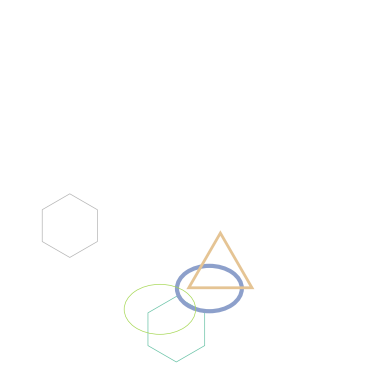[{"shape": "hexagon", "thickness": 0.5, "radius": 0.43, "center": [0.458, 0.145]}, {"shape": "oval", "thickness": 3, "radius": 0.42, "center": [0.544, 0.251]}, {"shape": "oval", "thickness": 0.5, "radius": 0.46, "center": [0.415, 0.197]}, {"shape": "triangle", "thickness": 2, "radius": 0.47, "center": [0.572, 0.3]}, {"shape": "hexagon", "thickness": 0.5, "radius": 0.41, "center": [0.181, 0.414]}]